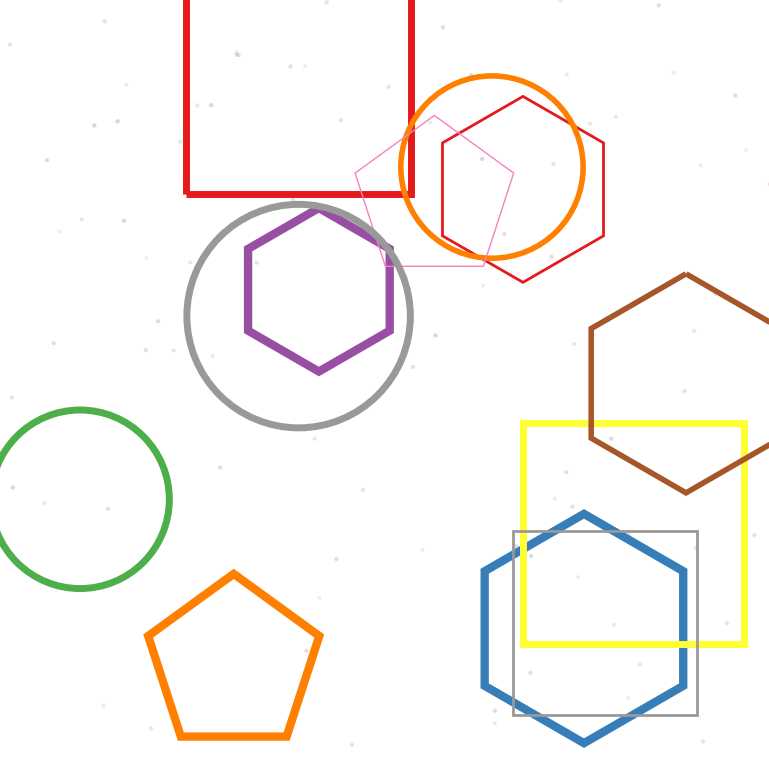[{"shape": "square", "thickness": 2.5, "radius": 0.73, "center": [0.388, 0.894]}, {"shape": "hexagon", "thickness": 1, "radius": 0.6, "center": [0.679, 0.754]}, {"shape": "hexagon", "thickness": 3, "radius": 0.74, "center": [0.758, 0.184]}, {"shape": "circle", "thickness": 2.5, "radius": 0.58, "center": [0.104, 0.352]}, {"shape": "hexagon", "thickness": 3, "radius": 0.53, "center": [0.414, 0.624]}, {"shape": "pentagon", "thickness": 3, "radius": 0.58, "center": [0.304, 0.138]}, {"shape": "circle", "thickness": 2, "radius": 0.59, "center": [0.639, 0.783]}, {"shape": "square", "thickness": 2.5, "radius": 0.72, "center": [0.822, 0.307]}, {"shape": "hexagon", "thickness": 2, "radius": 0.71, "center": [0.891, 0.502]}, {"shape": "pentagon", "thickness": 0.5, "radius": 0.54, "center": [0.564, 0.742]}, {"shape": "circle", "thickness": 2.5, "radius": 0.73, "center": [0.388, 0.589]}, {"shape": "square", "thickness": 1, "radius": 0.6, "center": [0.786, 0.191]}]